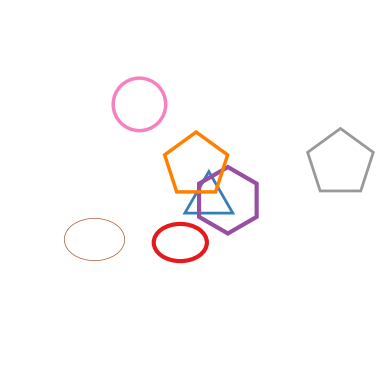[{"shape": "oval", "thickness": 3, "radius": 0.35, "center": [0.468, 0.37]}, {"shape": "triangle", "thickness": 2, "radius": 0.36, "center": [0.542, 0.482]}, {"shape": "hexagon", "thickness": 3, "radius": 0.43, "center": [0.592, 0.48]}, {"shape": "pentagon", "thickness": 2.5, "radius": 0.43, "center": [0.509, 0.571]}, {"shape": "oval", "thickness": 0.5, "radius": 0.39, "center": [0.245, 0.378]}, {"shape": "circle", "thickness": 2.5, "radius": 0.34, "center": [0.362, 0.729]}, {"shape": "pentagon", "thickness": 2, "radius": 0.45, "center": [0.884, 0.577]}]